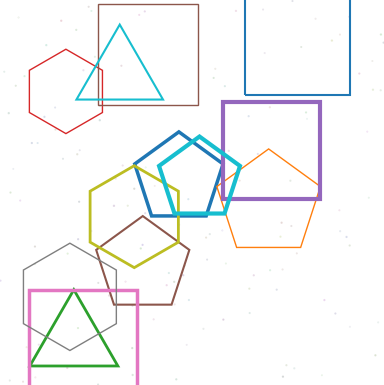[{"shape": "pentagon", "thickness": 2.5, "radius": 0.6, "center": [0.465, 0.537]}, {"shape": "square", "thickness": 1.5, "radius": 0.68, "center": [0.773, 0.89]}, {"shape": "pentagon", "thickness": 1, "radius": 0.71, "center": [0.698, 0.472]}, {"shape": "triangle", "thickness": 2, "radius": 0.66, "center": [0.192, 0.115]}, {"shape": "hexagon", "thickness": 1, "radius": 0.55, "center": [0.171, 0.763]}, {"shape": "square", "thickness": 3, "radius": 0.63, "center": [0.704, 0.61]}, {"shape": "pentagon", "thickness": 1.5, "radius": 0.64, "center": [0.371, 0.312]}, {"shape": "square", "thickness": 1, "radius": 0.65, "center": [0.384, 0.858]}, {"shape": "square", "thickness": 2.5, "radius": 0.7, "center": [0.216, 0.106]}, {"shape": "hexagon", "thickness": 1, "radius": 0.7, "center": [0.182, 0.229]}, {"shape": "hexagon", "thickness": 2, "radius": 0.66, "center": [0.349, 0.437]}, {"shape": "triangle", "thickness": 1.5, "radius": 0.65, "center": [0.311, 0.806]}, {"shape": "pentagon", "thickness": 3, "radius": 0.55, "center": [0.518, 0.535]}]